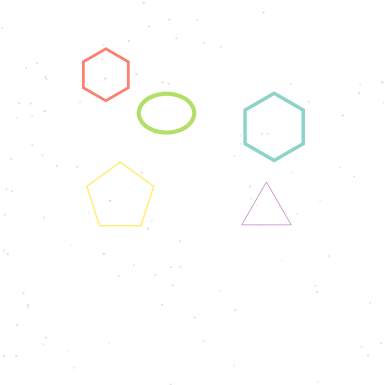[{"shape": "hexagon", "thickness": 2.5, "radius": 0.44, "center": [0.712, 0.67]}, {"shape": "hexagon", "thickness": 2, "radius": 0.34, "center": [0.275, 0.806]}, {"shape": "oval", "thickness": 3, "radius": 0.36, "center": [0.432, 0.706]}, {"shape": "triangle", "thickness": 0.5, "radius": 0.37, "center": [0.692, 0.453]}, {"shape": "pentagon", "thickness": 1, "radius": 0.46, "center": [0.312, 0.488]}]